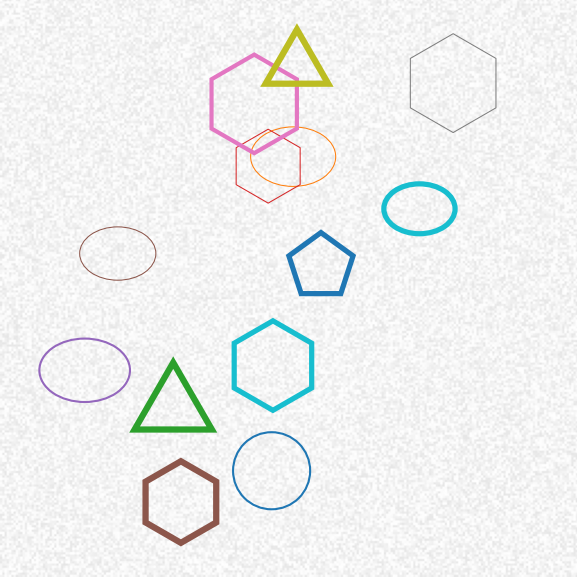[{"shape": "circle", "thickness": 1, "radius": 0.33, "center": [0.47, 0.184]}, {"shape": "pentagon", "thickness": 2.5, "radius": 0.29, "center": [0.556, 0.538]}, {"shape": "oval", "thickness": 0.5, "radius": 0.37, "center": [0.508, 0.728]}, {"shape": "triangle", "thickness": 3, "radius": 0.39, "center": [0.3, 0.294]}, {"shape": "hexagon", "thickness": 0.5, "radius": 0.32, "center": [0.464, 0.711]}, {"shape": "oval", "thickness": 1, "radius": 0.39, "center": [0.147, 0.358]}, {"shape": "hexagon", "thickness": 3, "radius": 0.35, "center": [0.313, 0.13]}, {"shape": "oval", "thickness": 0.5, "radius": 0.33, "center": [0.204, 0.56]}, {"shape": "hexagon", "thickness": 2, "radius": 0.43, "center": [0.44, 0.819]}, {"shape": "hexagon", "thickness": 0.5, "radius": 0.43, "center": [0.785, 0.855]}, {"shape": "triangle", "thickness": 3, "radius": 0.31, "center": [0.514, 0.885]}, {"shape": "hexagon", "thickness": 2.5, "radius": 0.39, "center": [0.473, 0.366]}, {"shape": "oval", "thickness": 2.5, "radius": 0.31, "center": [0.726, 0.638]}]